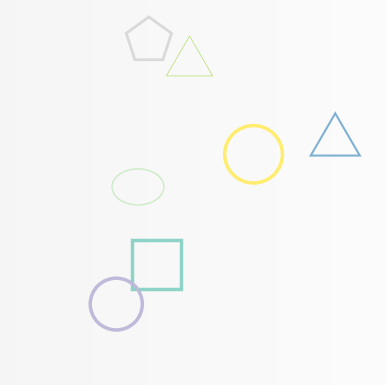[{"shape": "square", "thickness": 2.5, "radius": 0.32, "center": [0.404, 0.312]}, {"shape": "circle", "thickness": 2.5, "radius": 0.34, "center": [0.3, 0.21]}, {"shape": "triangle", "thickness": 1.5, "radius": 0.37, "center": [0.865, 0.632]}, {"shape": "triangle", "thickness": 0.5, "radius": 0.35, "center": [0.489, 0.837]}, {"shape": "pentagon", "thickness": 2, "radius": 0.31, "center": [0.384, 0.895]}, {"shape": "oval", "thickness": 1, "radius": 0.33, "center": [0.356, 0.515]}, {"shape": "circle", "thickness": 2.5, "radius": 0.37, "center": [0.654, 0.599]}]